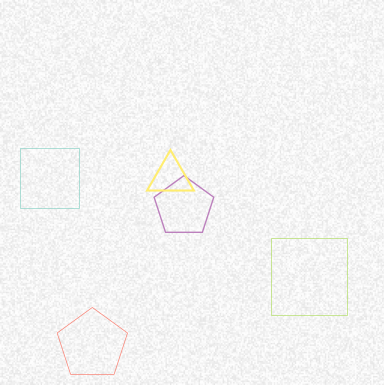[{"shape": "square", "thickness": 0.5, "radius": 0.39, "center": [0.129, 0.537]}, {"shape": "pentagon", "thickness": 0.5, "radius": 0.48, "center": [0.24, 0.105]}, {"shape": "square", "thickness": 0.5, "radius": 0.5, "center": [0.803, 0.281]}, {"shape": "pentagon", "thickness": 1, "radius": 0.41, "center": [0.478, 0.462]}, {"shape": "triangle", "thickness": 1.5, "radius": 0.35, "center": [0.443, 0.54]}]